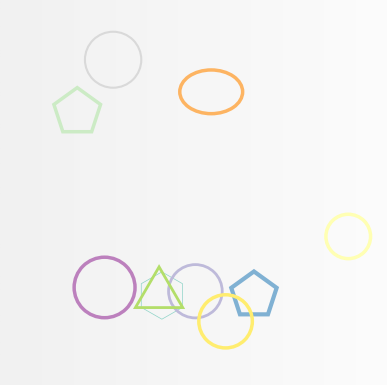[{"shape": "hexagon", "thickness": 0.5, "radius": 0.31, "center": [0.418, 0.232]}, {"shape": "circle", "thickness": 2.5, "radius": 0.29, "center": [0.899, 0.386]}, {"shape": "circle", "thickness": 2, "radius": 0.35, "center": [0.504, 0.244]}, {"shape": "pentagon", "thickness": 3, "radius": 0.31, "center": [0.655, 0.233]}, {"shape": "oval", "thickness": 2.5, "radius": 0.41, "center": [0.545, 0.762]}, {"shape": "triangle", "thickness": 2, "radius": 0.35, "center": [0.411, 0.236]}, {"shape": "circle", "thickness": 1.5, "radius": 0.36, "center": [0.292, 0.845]}, {"shape": "circle", "thickness": 2.5, "radius": 0.39, "center": [0.27, 0.253]}, {"shape": "pentagon", "thickness": 2.5, "radius": 0.32, "center": [0.199, 0.709]}, {"shape": "circle", "thickness": 2.5, "radius": 0.35, "center": [0.582, 0.165]}]